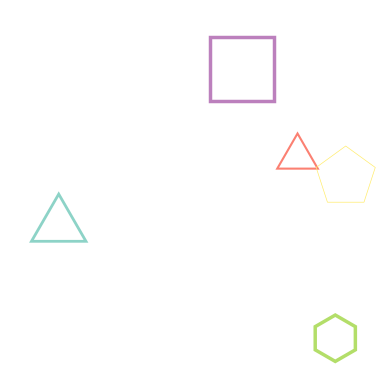[{"shape": "triangle", "thickness": 2, "radius": 0.41, "center": [0.153, 0.414]}, {"shape": "triangle", "thickness": 1.5, "radius": 0.3, "center": [0.773, 0.592]}, {"shape": "hexagon", "thickness": 2.5, "radius": 0.3, "center": [0.871, 0.121]}, {"shape": "square", "thickness": 2.5, "radius": 0.41, "center": [0.629, 0.821]}, {"shape": "pentagon", "thickness": 0.5, "radius": 0.4, "center": [0.898, 0.54]}]